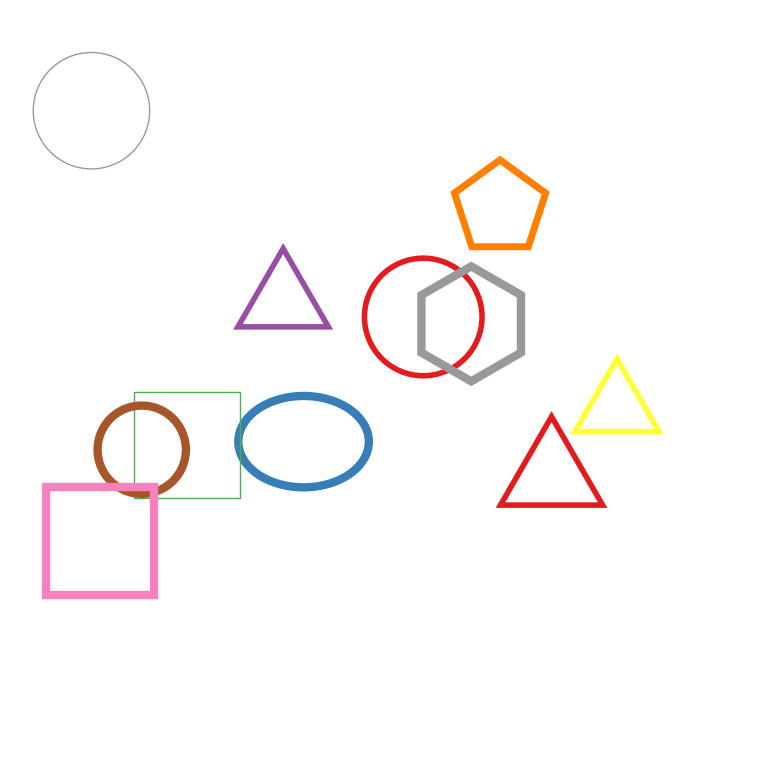[{"shape": "triangle", "thickness": 2, "radius": 0.38, "center": [0.716, 0.382]}, {"shape": "circle", "thickness": 2, "radius": 0.38, "center": [0.55, 0.588]}, {"shape": "oval", "thickness": 3, "radius": 0.42, "center": [0.394, 0.426]}, {"shape": "square", "thickness": 0.5, "radius": 0.34, "center": [0.243, 0.422]}, {"shape": "triangle", "thickness": 2, "radius": 0.34, "center": [0.368, 0.609]}, {"shape": "pentagon", "thickness": 2.5, "radius": 0.31, "center": [0.649, 0.73]}, {"shape": "triangle", "thickness": 2, "radius": 0.31, "center": [0.801, 0.471]}, {"shape": "circle", "thickness": 3, "radius": 0.29, "center": [0.184, 0.416]}, {"shape": "square", "thickness": 3, "radius": 0.35, "center": [0.13, 0.297]}, {"shape": "circle", "thickness": 0.5, "radius": 0.38, "center": [0.119, 0.856]}, {"shape": "hexagon", "thickness": 3, "radius": 0.37, "center": [0.612, 0.579]}]